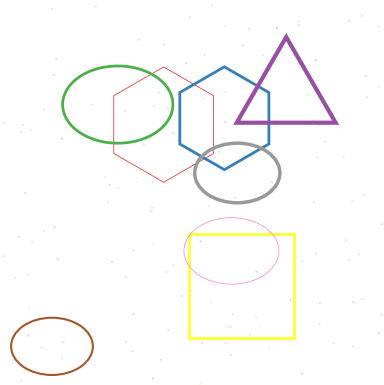[{"shape": "hexagon", "thickness": 0.5, "radius": 0.75, "center": [0.425, 0.676]}, {"shape": "hexagon", "thickness": 2, "radius": 0.67, "center": [0.583, 0.693]}, {"shape": "oval", "thickness": 2, "radius": 0.72, "center": [0.306, 0.728]}, {"shape": "triangle", "thickness": 3, "radius": 0.74, "center": [0.743, 0.755]}, {"shape": "square", "thickness": 2, "radius": 0.68, "center": [0.627, 0.257]}, {"shape": "oval", "thickness": 1.5, "radius": 0.53, "center": [0.135, 0.1]}, {"shape": "oval", "thickness": 0.5, "radius": 0.62, "center": [0.601, 0.348]}, {"shape": "oval", "thickness": 2.5, "radius": 0.55, "center": [0.616, 0.551]}]